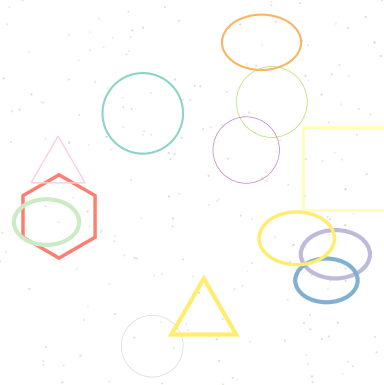[{"shape": "circle", "thickness": 1.5, "radius": 0.52, "center": [0.371, 0.706]}, {"shape": "square", "thickness": 2, "radius": 0.54, "center": [0.896, 0.562]}, {"shape": "oval", "thickness": 3, "radius": 0.45, "center": [0.871, 0.34]}, {"shape": "hexagon", "thickness": 2.5, "radius": 0.54, "center": [0.153, 0.438]}, {"shape": "oval", "thickness": 3, "radius": 0.41, "center": [0.848, 0.272]}, {"shape": "oval", "thickness": 1.5, "radius": 0.51, "center": [0.679, 0.89]}, {"shape": "circle", "thickness": 0.5, "radius": 0.46, "center": [0.706, 0.735]}, {"shape": "triangle", "thickness": 1, "radius": 0.41, "center": [0.151, 0.566]}, {"shape": "circle", "thickness": 0.5, "radius": 0.4, "center": [0.395, 0.101]}, {"shape": "circle", "thickness": 0.5, "radius": 0.43, "center": [0.639, 0.61]}, {"shape": "oval", "thickness": 3, "radius": 0.42, "center": [0.121, 0.423]}, {"shape": "oval", "thickness": 2.5, "radius": 0.49, "center": [0.771, 0.381]}, {"shape": "triangle", "thickness": 3, "radius": 0.49, "center": [0.529, 0.18]}]